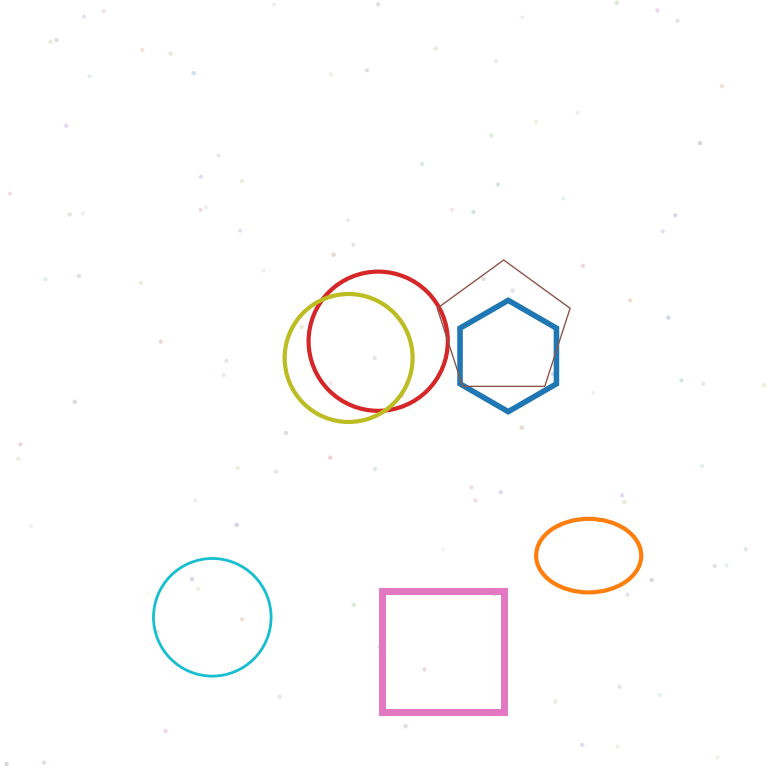[{"shape": "hexagon", "thickness": 2, "radius": 0.36, "center": [0.66, 0.538]}, {"shape": "oval", "thickness": 1.5, "radius": 0.34, "center": [0.764, 0.278]}, {"shape": "circle", "thickness": 1.5, "radius": 0.45, "center": [0.491, 0.557]}, {"shape": "pentagon", "thickness": 0.5, "radius": 0.45, "center": [0.654, 0.572]}, {"shape": "square", "thickness": 2.5, "radius": 0.4, "center": [0.575, 0.154]}, {"shape": "circle", "thickness": 1.5, "radius": 0.42, "center": [0.453, 0.535]}, {"shape": "circle", "thickness": 1, "radius": 0.38, "center": [0.276, 0.198]}]